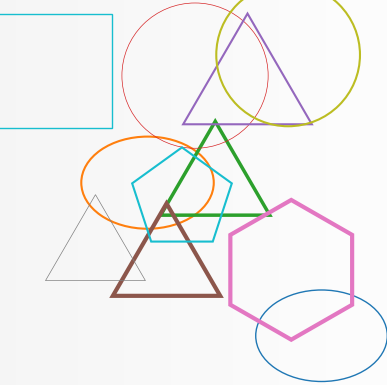[{"shape": "oval", "thickness": 1, "radius": 0.85, "center": [0.83, 0.128]}, {"shape": "oval", "thickness": 1.5, "radius": 0.85, "center": [0.381, 0.526]}, {"shape": "triangle", "thickness": 2.5, "radius": 0.81, "center": [0.555, 0.522]}, {"shape": "circle", "thickness": 0.5, "radius": 0.94, "center": [0.503, 0.804]}, {"shape": "triangle", "thickness": 1.5, "radius": 0.96, "center": [0.639, 0.773]}, {"shape": "triangle", "thickness": 3, "radius": 0.8, "center": [0.43, 0.312]}, {"shape": "hexagon", "thickness": 3, "radius": 0.91, "center": [0.752, 0.299]}, {"shape": "triangle", "thickness": 0.5, "radius": 0.74, "center": [0.246, 0.346]}, {"shape": "circle", "thickness": 1.5, "radius": 0.93, "center": [0.744, 0.858]}, {"shape": "pentagon", "thickness": 1.5, "radius": 0.68, "center": [0.47, 0.482]}, {"shape": "square", "thickness": 1, "radius": 0.74, "center": [0.14, 0.815]}]